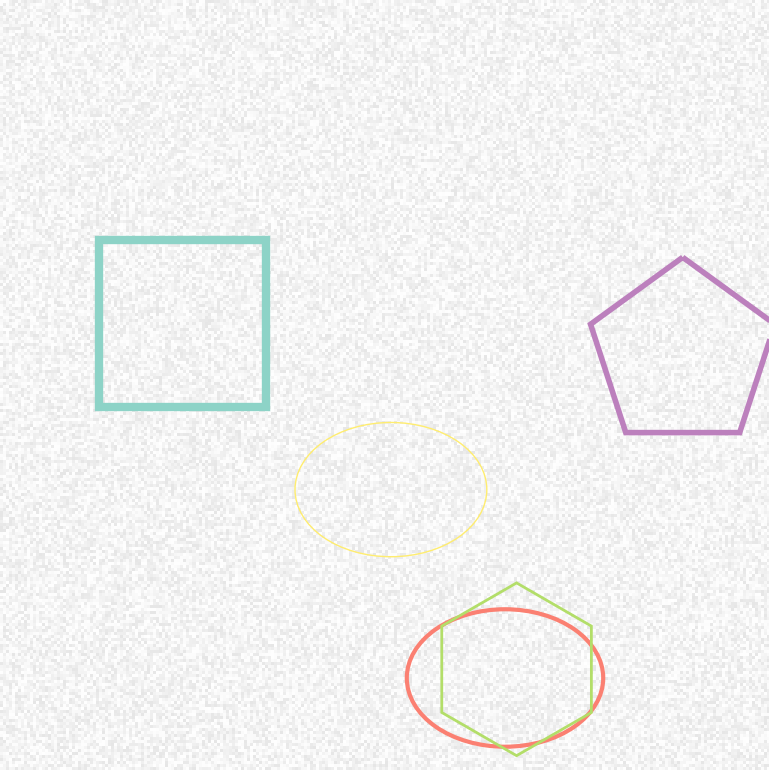[{"shape": "square", "thickness": 3, "radius": 0.54, "center": [0.237, 0.58]}, {"shape": "oval", "thickness": 1.5, "radius": 0.64, "center": [0.656, 0.119]}, {"shape": "hexagon", "thickness": 1, "radius": 0.56, "center": [0.671, 0.131]}, {"shape": "pentagon", "thickness": 2, "radius": 0.63, "center": [0.887, 0.54]}, {"shape": "oval", "thickness": 0.5, "radius": 0.62, "center": [0.508, 0.364]}]